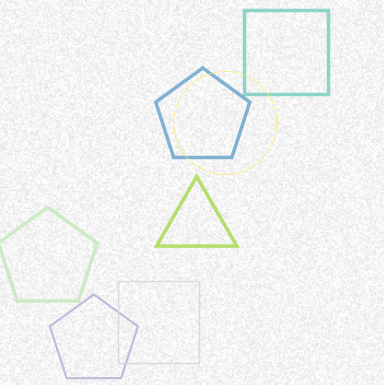[{"shape": "square", "thickness": 2.5, "radius": 0.55, "center": [0.743, 0.865]}, {"shape": "pentagon", "thickness": 1.5, "radius": 0.6, "center": [0.244, 0.115]}, {"shape": "pentagon", "thickness": 2.5, "radius": 0.64, "center": [0.527, 0.695]}, {"shape": "triangle", "thickness": 2.5, "radius": 0.6, "center": [0.511, 0.421]}, {"shape": "square", "thickness": 1, "radius": 0.53, "center": [0.412, 0.163]}, {"shape": "pentagon", "thickness": 2.5, "radius": 0.67, "center": [0.124, 0.327]}, {"shape": "circle", "thickness": 0.5, "radius": 0.67, "center": [0.585, 0.68]}]